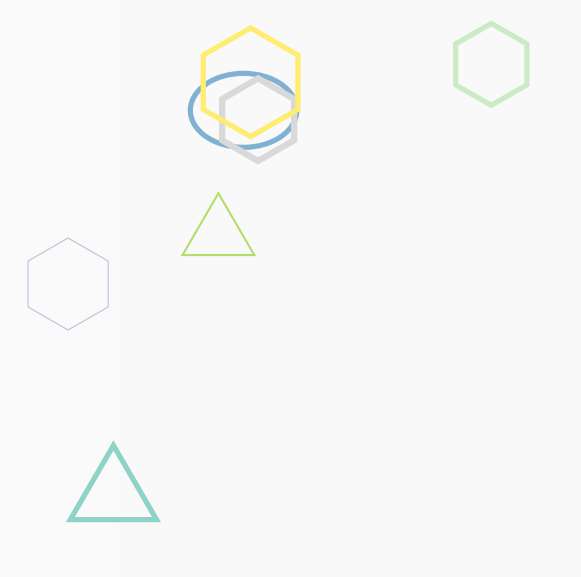[{"shape": "triangle", "thickness": 2.5, "radius": 0.43, "center": [0.195, 0.142]}, {"shape": "hexagon", "thickness": 0.5, "radius": 0.4, "center": [0.117, 0.507]}, {"shape": "oval", "thickness": 2.5, "radius": 0.46, "center": [0.419, 0.808]}, {"shape": "triangle", "thickness": 1, "radius": 0.36, "center": [0.376, 0.593]}, {"shape": "hexagon", "thickness": 3, "radius": 0.36, "center": [0.444, 0.792]}, {"shape": "hexagon", "thickness": 2.5, "radius": 0.35, "center": [0.845, 0.888]}, {"shape": "hexagon", "thickness": 2.5, "radius": 0.47, "center": [0.431, 0.857]}]